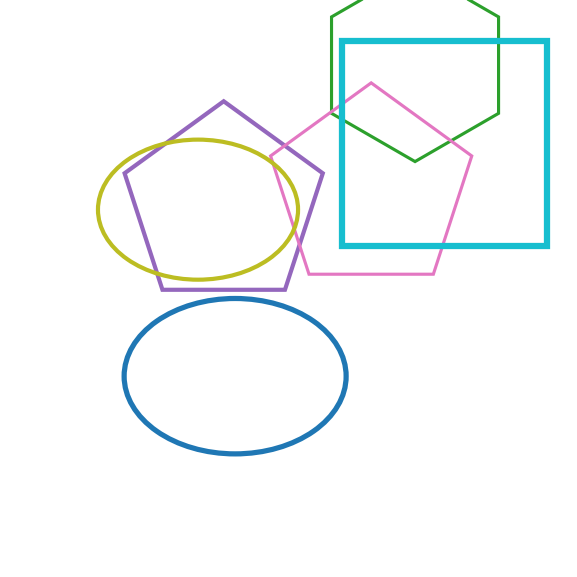[{"shape": "oval", "thickness": 2.5, "radius": 0.96, "center": [0.407, 0.348]}, {"shape": "hexagon", "thickness": 1.5, "radius": 0.83, "center": [0.719, 0.886]}, {"shape": "pentagon", "thickness": 2, "radius": 0.9, "center": [0.387, 0.643]}, {"shape": "pentagon", "thickness": 1.5, "radius": 0.92, "center": [0.643, 0.672]}, {"shape": "oval", "thickness": 2, "radius": 0.87, "center": [0.343, 0.636]}, {"shape": "square", "thickness": 3, "radius": 0.89, "center": [0.769, 0.751]}]